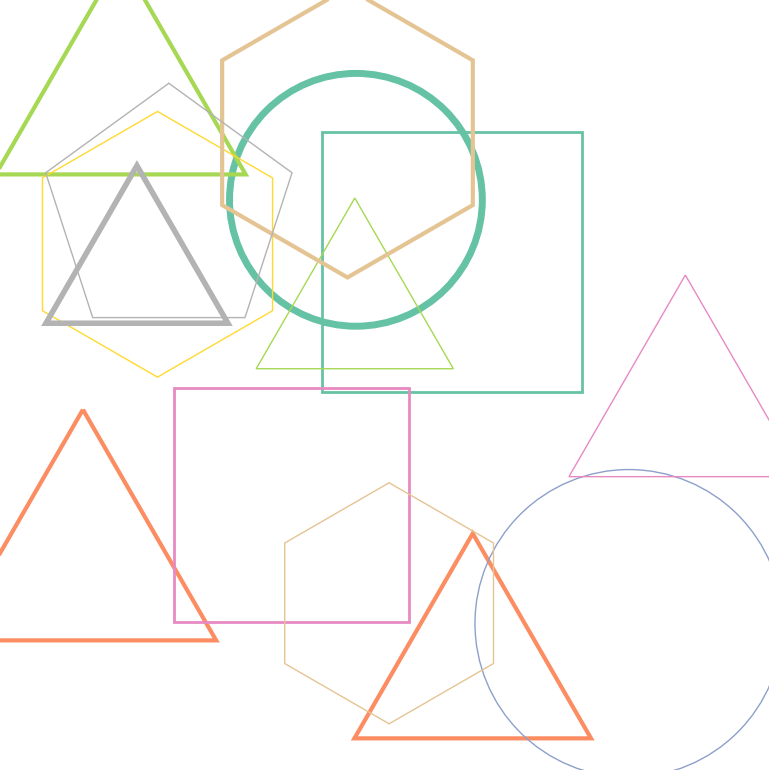[{"shape": "circle", "thickness": 2.5, "radius": 0.82, "center": [0.462, 0.741]}, {"shape": "square", "thickness": 1, "radius": 0.85, "center": [0.587, 0.66]}, {"shape": "triangle", "thickness": 1.5, "radius": 0.89, "center": [0.614, 0.13]}, {"shape": "triangle", "thickness": 1.5, "radius": 1.0, "center": [0.108, 0.268]}, {"shape": "circle", "thickness": 0.5, "radius": 1.0, "center": [0.817, 0.19]}, {"shape": "triangle", "thickness": 0.5, "radius": 0.87, "center": [0.89, 0.468]}, {"shape": "square", "thickness": 1, "radius": 0.76, "center": [0.378, 0.344]}, {"shape": "triangle", "thickness": 1.5, "radius": 0.94, "center": [0.157, 0.867]}, {"shape": "triangle", "thickness": 0.5, "radius": 0.74, "center": [0.461, 0.595]}, {"shape": "hexagon", "thickness": 0.5, "radius": 0.86, "center": [0.205, 0.683]}, {"shape": "hexagon", "thickness": 0.5, "radius": 0.78, "center": [0.505, 0.217]}, {"shape": "hexagon", "thickness": 1.5, "radius": 0.94, "center": [0.451, 0.828]}, {"shape": "triangle", "thickness": 2, "radius": 0.68, "center": [0.178, 0.648]}, {"shape": "pentagon", "thickness": 0.5, "radius": 0.84, "center": [0.219, 0.724]}]